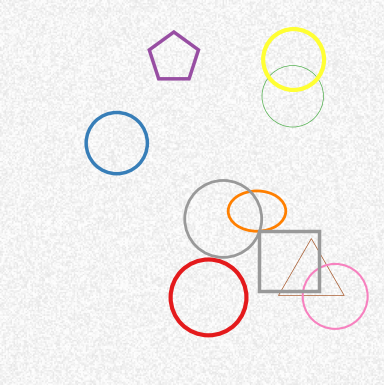[{"shape": "circle", "thickness": 3, "radius": 0.49, "center": [0.542, 0.227]}, {"shape": "circle", "thickness": 2.5, "radius": 0.4, "center": [0.303, 0.628]}, {"shape": "circle", "thickness": 0.5, "radius": 0.4, "center": [0.76, 0.75]}, {"shape": "pentagon", "thickness": 2.5, "radius": 0.34, "center": [0.452, 0.85]}, {"shape": "oval", "thickness": 2, "radius": 0.37, "center": [0.667, 0.452]}, {"shape": "circle", "thickness": 3, "radius": 0.4, "center": [0.763, 0.845]}, {"shape": "triangle", "thickness": 0.5, "radius": 0.49, "center": [0.809, 0.282]}, {"shape": "circle", "thickness": 1.5, "radius": 0.42, "center": [0.871, 0.23]}, {"shape": "circle", "thickness": 2, "radius": 0.5, "center": [0.58, 0.431]}, {"shape": "square", "thickness": 2.5, "radius": 0.39, "center": [0.751, 0.322]}]